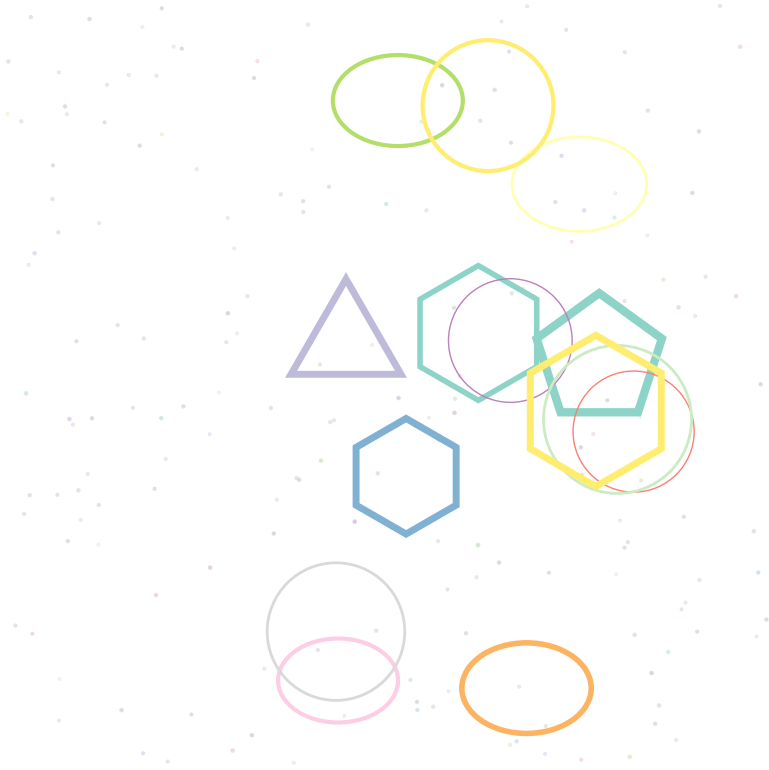[{"shape": "pentagon", "thickness": 3, "radius": 0.43, "center": [0.778, 0.534]}, {"shape": "hexagon", "thickness": 2, "radius": 0.44, "center": [0.621, 0.568]}, {"shape": "oval", "thickness": 1, "radius": 0.44, "center": [0.752, 0.761]}, {"shape": "triangle", "thickness": 2.5, "radius": 0.41, "center": [0.449, 0.555]}, {"shape": "circle", "thickness": 0.5, "radius": 0.39, "center": [0.823, 0.439]}, {"shape": "hexagon", "thickness": 2.5, "radius": 0.38, "center": [0.527, 0.381]}, {"shape": "oval", "thickness": 2, "radius": 0.42, "center": [0.684, 0.106]}, {"shape": "oval", "thickness": 1.5, "radius": 0.42, "center": [0.517, 0.869]}, {"shape": "oval", "thickness": 1.5, "radius": 0.39, "center": [0.439, 0.116]}, {"shape": "circle", "thickness": 1, "radius": 0.45, "center": [0.436, 0.18]}, {"shape": "circle", "thickness": 0.5, "radius": 0.4, "center": [0.663, 0.558]}, {"shape": "circle", "thickness": 1, "radius": 0.48, "center": [0.802, 0.455]}, {"shape": "hexagon", "thickness": 2.5, "radius": 0.49, "center": [0.774, 0.466]}, {"shape": "circle", "thickness": 1.5, "radius": 0.42, "center": [0.634, 0.863]}]